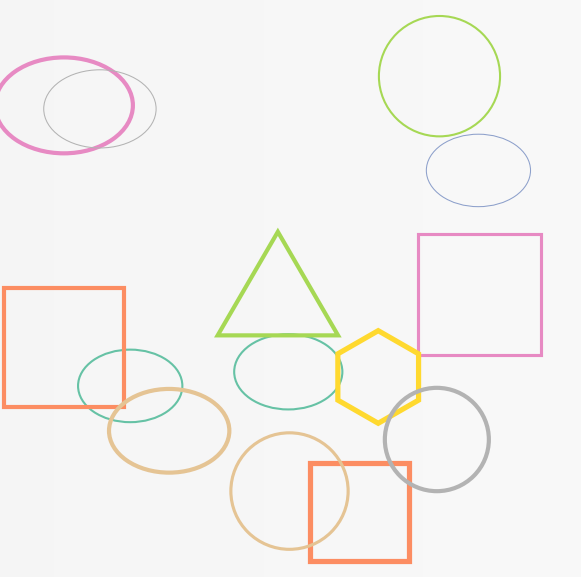[{"shape": "oval", "thickness": 1, "radius": 0.47, "center": [0.496, 0.355]}, {"shape": "oval", "thickness": 1, "radius": 0.45, "center": [0.224, 0.331]}, {"shape": "square", "thickness": 2.5, "radius": 0.43, "center": [0.619, 0.112]}, {"shape": "square", "thickness": 2, "radius": 0.52, "center": [0.11, 0.398]}, {"shape": "oval", "thickness": 0.5, "radius": 0.45, "center": [0.823, 0.704]}, {"shape": "square", "thickness": 1.5, "radius": 0.53, "center": [0.825, 0.489]}, {"shape": "oval", "thickness": 2, "radius": 0.59, "center": [0.11, 0.817]}, {"shape": "triangle", "thickness": 2, "radius": 0.6, "center": [0.478, 0.478]}, {"shape": "circle", "thickness": 1, "radius": 0.52, "center": [0.756, 0.867]}, {"shape": "hexagon", "thickness": 2.5, "radius": 0.4, "center": [0.651, 0.346]}, {"shape": "circle", "thickness": 1.5, "radius": 0.5, "center": [0.498, 0.149]}, {"shape": "oval", "thickness": 2, "radius": 0.52, "center": [0.291, 0.253]}, {"shape": "oval", "thickness": 0.5, "radius": 0.48, "center": [0.172, 0.811]}, {"shape": "circle", "thickness": 2, "radius": 0.45, "center": [0.752, 0.238]}]